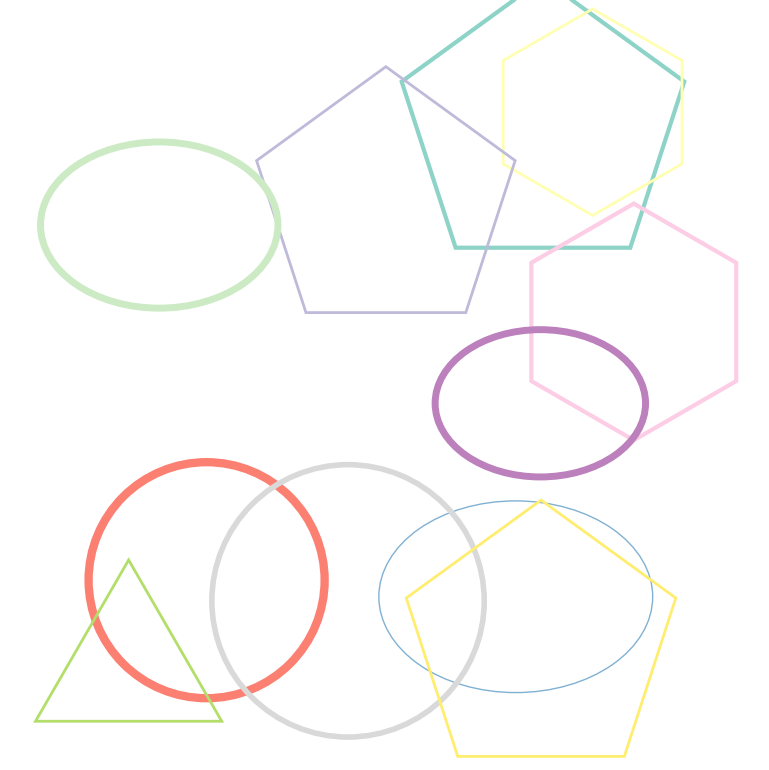[{"shape": "pentagon", "thickness": 1.5, "radius": 0.96, "center": [0.705, 0.834]}, {"shape": "hexagon", "thickness": 1, "radius": 0.67, "center": [0.77, 0.854]}, {"shape": "pentagon", "thickness": 1, "radius": 0.88, "center": [0.501, 0.737]}, {"shape": "circle", "thickness": 3, "radius": 0.77, "center": [0.268, 0.246]}, {"shape": "oval", "thickness": 0.5, "radius": 0.89, "center": [0.67, 0.225]}, {"shape": "triangle", "thickness": 1, "radius": 0.7, "center": [0.167, 0.133]}, {"shape": "hexagon", "thickness": 1.5, "radius": 0.77, "center": [0.823, 0.582]}, {"shape": "circle", "thickness": 2, "radius": 0.88, "center": [0.452, 0.22]}, {"shape": "oval", "thickness": 2.5, "radius": 0.68, "center": [0.702, 0.476]}, {"shape": "oval", "thickness": 2.5, "radius": 0.77, "center": [0.207, 0.708]}, {"shape": "pentagon", "thickness": 1, "radius": 0.92, "center": [0.703, 0.166]}]